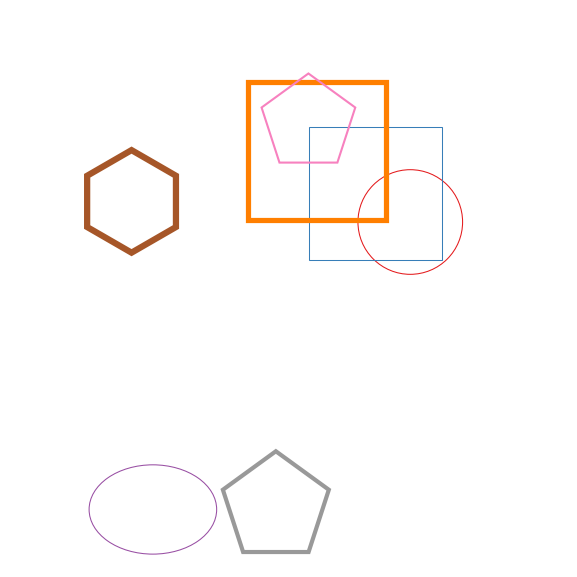[{"shape": "circle", "thickness": 0.5, "radius": 0.45, "center": [0.71, 0.615]}, {"shape": "square", "thickness": 0.5, "radius": 0.58, "center": [0.651, 0.665]}, {"shape": "oval", "thickness": 0.5, "radius": 0.55, "center": [0.265, 0.117]}, {"shape": "square", "thickness": 2.5, "radius": 0.6, "center": [0.549, 0.738]}, {"shape": "hexagon", "thickness": 3, "radius": 0.44, "center": [0.228, 0.65]}, {"shape": "pentagon", "thickness": 1, "radius": 0.43, "center": [0.534, 0.787]}, {"shape": "pentagon", "thickness": 2, "radius": 0.48, "center": [0.478, 0.121]}]